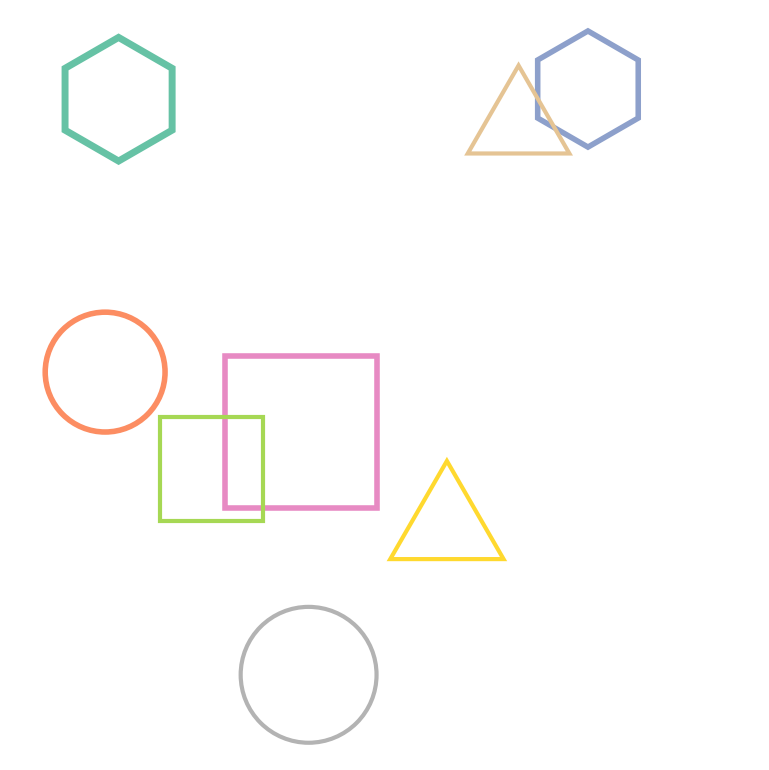[{"shape": "hexagon", "thickness": 2.5, "radius": 0.4, "center": [0.154, 0.871]}, {"shape": "circle", "thickness": 2, "radius": 0.39, "center": [0.137, 0.517]}, {"shape": "hexagon", "thickness": 2, "radius": 0.38, "center": [0.764, 0.884]}, {"shape": "square", "thickness": 2, "radius": 0.49, "center": [0.391, 0.439]}, {"shape": "square", "thickness": 1.5, "radius": 0.33, "center": [0.275, 0.391]}, {"shape": "triangle", "thickness": 1.5, "radius": 0.42, "center": [0.58, 0.316]}, {"shape": "triangle", "thickness": 1.5, "radius": 0.38, "center": [0.673, 0.839]}, {"shape": "circle", "thickness": 1.5, "radius": 0.44, "center": [0.401, 0.124]}]